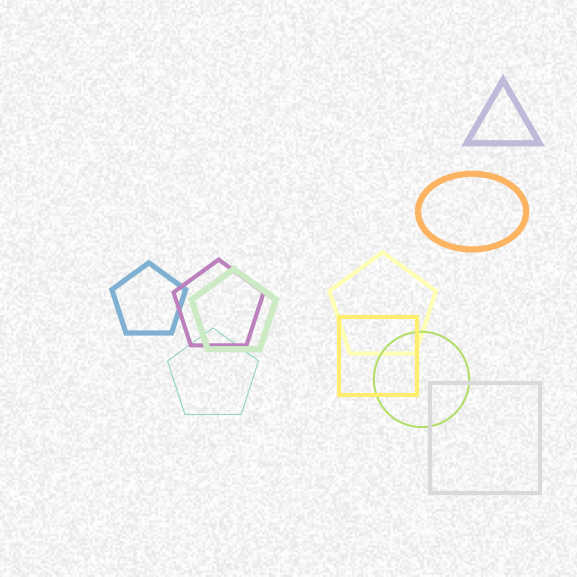[{"shape": "pentagon", "thickness": 0.5, "radius": 0.41, "center": [0.369, 0.348]}, {"shape": "pentagon", "thickness": 2, "radius": 0.48, "center": [0.663, 0.465]}, {"shape": "triangle", "thickness": 3, "radius": 0.36, "center": [0.871, 0.788]}, {"shape": "pentagon", "thickness": 2.5, "radius": 0.34, "center": [0.258, 0.477]}, {"shape": "oval", "thickness": 3, "radius": 0.47, "center": [0.818, 0.633]}, {"shape": "circle", "thickness": 1, "radius": 0.41, "center": [0.73, 0.342]}, {"shape": "square", "thickness": 2, "radius": 0.48, "center": [0.84, 0.24]}, {"shape": "pentagon", "thickness": 2, "radius": 0.41, "center": [0.379, 0.467]}, {"shape": "pentagon", "thickness": 3, "radius": 0.38, "center": [0.405, 0.457]}, {"shape": "square", "thickness": 2, "radius": 0.34, "center": [0.654, 0.383]}]